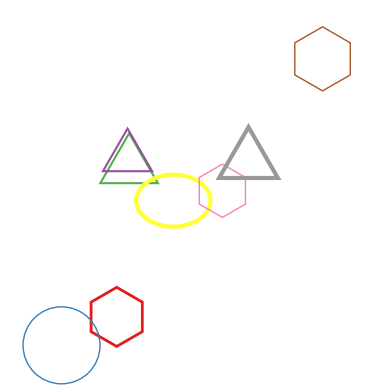[{"shape": "hexagon", "thickness": 2, "radius": 0.38, "center": [0.303, 0.177]}, {"shape": "circle", "thickness": 1, "radius": 0.5, "center": [0.16, 0.103]}, {"shape": "triangle", "thickness": 1.5, "radius": 0.43, "center": [0.335, 0.567]}, {"shape": "triangle", "thickness": 1.5, "radius": 0.37, "center": [0.331, 0.592]}, {"shape": "oval", "thickness": 3, "radius": 0.48, "center": [0.45, 0.479]}, {"shape": "hexagon", "thickness": 1, "radius": 0.42, "center": [0.838, 0.847]}, {"shape": "hexagon", "thickness": 1, "radius": 0.35, "center": [0.578, 0.504]}, {"shape": "triangle", "thickness": 3, "radius": 0.44, "center": [0.645, 0.582]}]